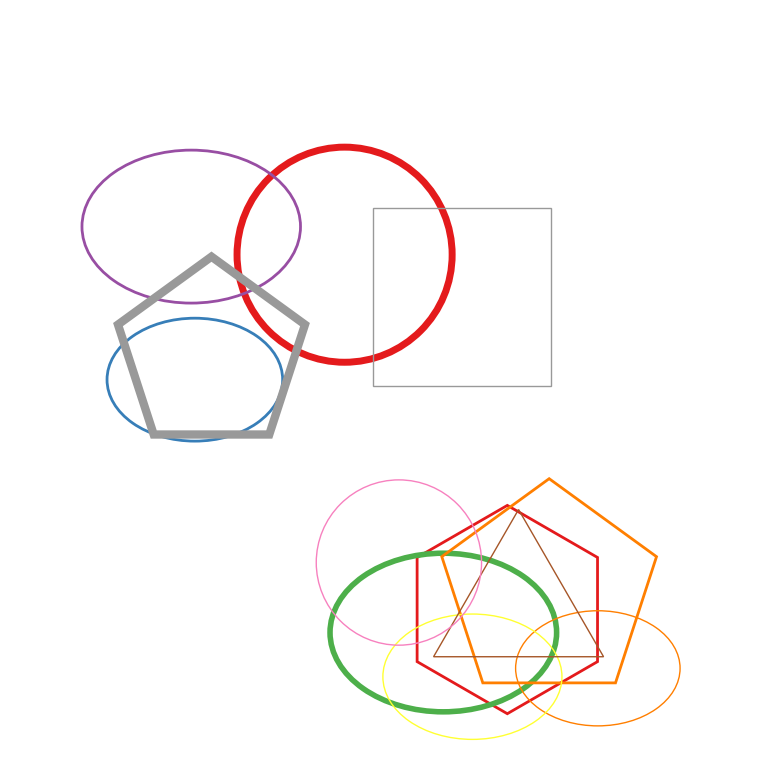[{"shape": "hexagon", "thickness": 1, "radius": 0.68, "center": [0.659, 0.208]}, {"shape": "circle", "thickness": 2.5, "radius": 0.7, "center": [0.448, 0.669]}, {"shape": "oval", "thickness": 1, "radius": 0.57, "center": [0.253, 0.507]}, {"shape": "oval", "thickness": 2, "radius": 0.74, "center": [0.576, 0.179]}, {"shape": "oval", "thickness": 1, "radius": 0.71, "center": [0.248, 0.706]}, {"shape": "oval", "thickness": 0.5, "radius": 0.53, "center": [0.776, 0.132]}, {"shape": "pentagon", "thickness": 1, "radius": 0.73, "center": [0.713, 0.232]}, {"shape": "oval", "thickness": 0.5, "radius": 0.58, "center": [0.614, 0.121]}, {"shape": "triangle", "thickness": 0.5, "radius": 0.64, "center": [0.673, 0.211]}, {"shape": "circle", "thickness": 0.5, "radius": 0.54, "center": [0.518, 0.269]}, {"shape": "square", "thickness": 0.5, "radius": 0.58, "center": [0.6, 0.615]}, {"shape": "pentagon", "thickness": 3, "radius": 0.64, "center": [0.275, 0.539]}]